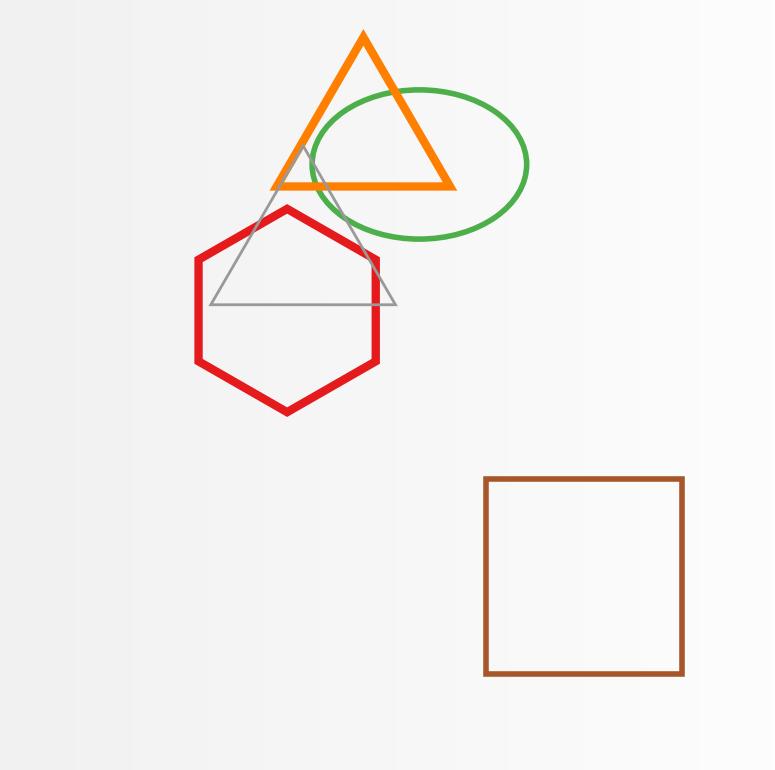[{"shape": "hexagon", "thickness": 3, "radius": 0.66, "center": [0.37, 0.597]}, {"shape": "oval", "thickness": 2, "radius": 0.69, "center": [0.541, 0.786]}, {"shape": "triangle", "thickness": 3, "radius": 0.65, "center": [0.469, 0.822]}, {"shape": "square", "thickness": 2, "radius": 0.63, "center": [0.753, 0.251]}, {"shape": "triangle", "thickness": 1, "radius": 0.69, "center": [0.391, 0.673]}]